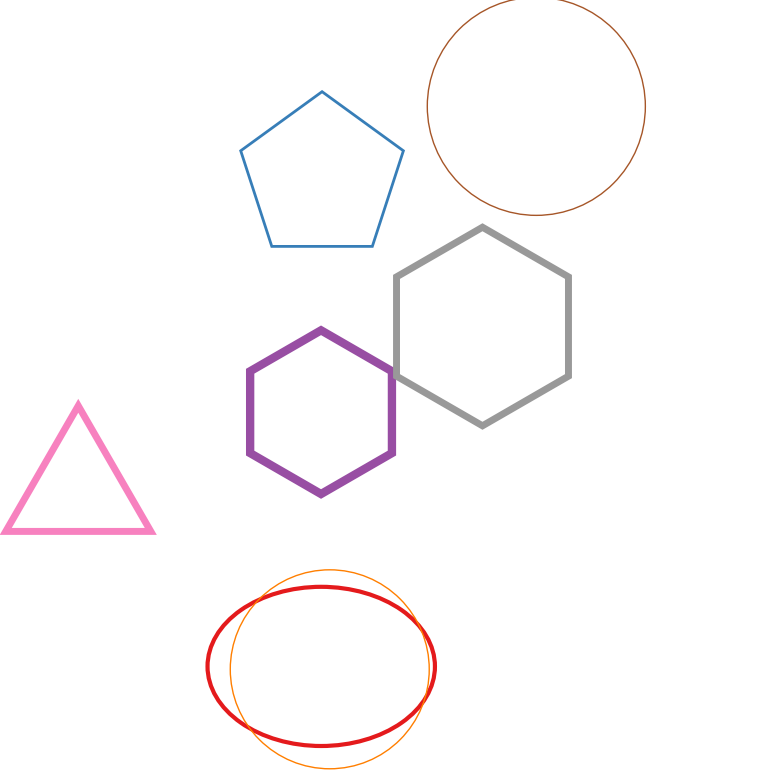[{"shape": "oval", "thickness": 1.5, "radius": 0.74, "center": [0.417, 0.135]}, {"shape": "pentagon", "thickness": 1, "radius": 0.56, "center": [0.418, 0.77]}, {"shape": "hexagon", "thickness": 3, "radius": 0.53, "center": [0.417, 0.465]}, {"shape": "circle", "thickness": 0.5, "radius": 0.65, "center": [0.428, 0.131]}, {"shape": "circle", "thickness": 0.5, "radius": 0.71, "center": [0.697, 0.862]}, {"shape": "triangle", "thickness": 2.5, "radius": 0.54, "center": [0.102, 0.364]}, {"shape": "hexagon", "thickness": 2.5, "radius": 0.64, "center": [0.627, 0.576]}]